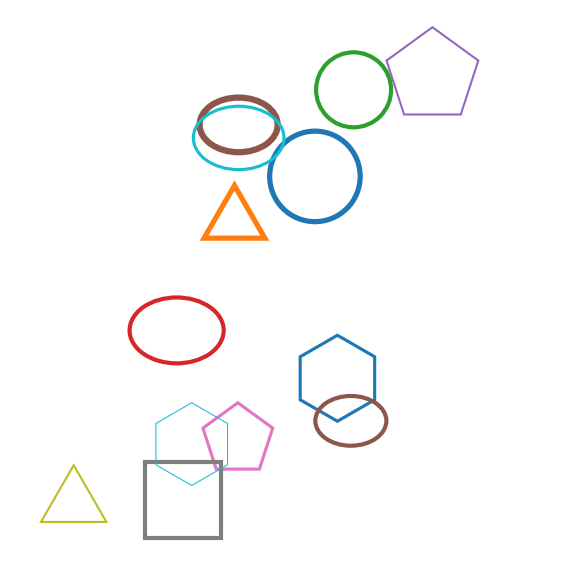[{"shape": "circle", "thickness": 2.5, "radius": 0.39, "center": [0.545, 0.694]}, {"shape": "hexagon", "thickness": 1.5, "radius": 0.37, "center": [0.584, 0.344]}, {"shape": "triangle", "thickness": 2.5, "radius": 0.3, "center": [0.406, 0.617]}, {"shape": "circle", "thickness": 2, "radius": 0.32, "center": [0.612, 0.844]}, {"shape": "oval", "thickness": 2, "radius": 0.41, "center": [0.306, 0.427]}, {"shape": "pentagon", "thickness": 1, "radius": 0.42, "center": [0.749, 0.868]}, {"shape": "oval", "thickness": 2, "radius": 0.31, "center": [0.608, 0.27]}, {"shape": "oval", "thickness": 3, "radius": 0.34, "center": [0.413, 0.783]}, {"shape": "pentagon", "thickness": 1.5, "radius": 0.32, "center": [0.412, 0.238]}, {"shape": "square", "thickness": 2, "radius": 0.33, "center": [0.317, 0.133]}, {"shape": "triangle", "thickness": 1, "radius": 0.33, "center": [0.128, 0.128]}, {"shape": "oval", "thickness": 1.5, "radius": 0.39, "center": [0.413, 0.76]}, {"shape": "hexagon", "thickness": 0.5, "radius": 0.36, "center": [0.332, 0.23]}]